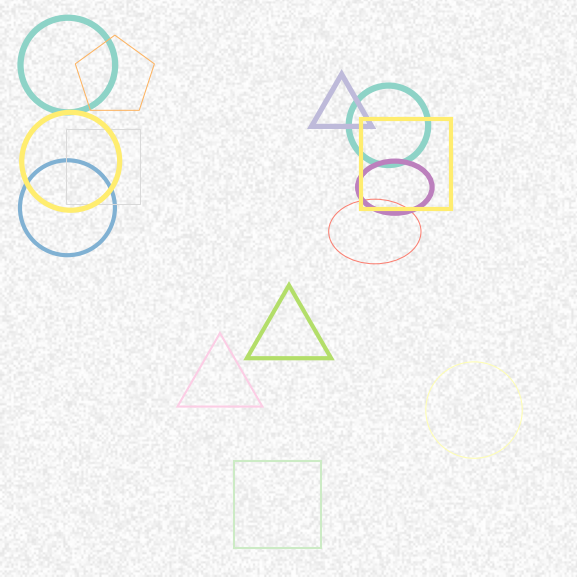[{"shape": "circle", "thickness": 3, "radius": 0.41, "center": [0.117, 0.887]}, {"shape": "circle", "thickness": 3, "radius": 0.34, "center": [0.673, 0.782]}, {"shape": "circle", "thickness": 0.5, "radius": 0.42, "center": [0.821, 0.289]}, {"shape": "triangle", "thickness": 2.5, "radius": 0.3, "center": [0.592, 0.81]}, {"shape": "oval", "thickness": 0.5, "radius": 0.4, "center": [0.649, 0.598]}, {"shape": "circle", "thickness": 2, "radius": 0.41, "center": [0.117, 0.639]}, {"shape": "pentagon", "thickness": 0.5, "radius": 0.36, "center": [0.199, 0.866]}, {"shape": "triangle", "thickness": 2, "radius": 0.42, "center": [0.5, 0.421]}, {"shape": "triangle", "thickness": 1, "radius": 0.42, "center": [0.381, 0.338]}, {"shape": "square", "thickness": 0.5, "radius": 0.32, "center": [0.178, 0.711]}, {"shape": "oval", "thickness": 2.5, "radius": 0.32, "center": [0.684, 0.675]}, {"shape": "square", "thickness": 1, "radius": 0.38, "center": [0.48, 0.126]}, {"shape": "square", "thickness": 2, "radius": 0.39, "center": [0.704, 0.715]}, {"shape": "circle", "thickness": 2.5, "radius": 0.42, "center": [0.122, 0.72]}]